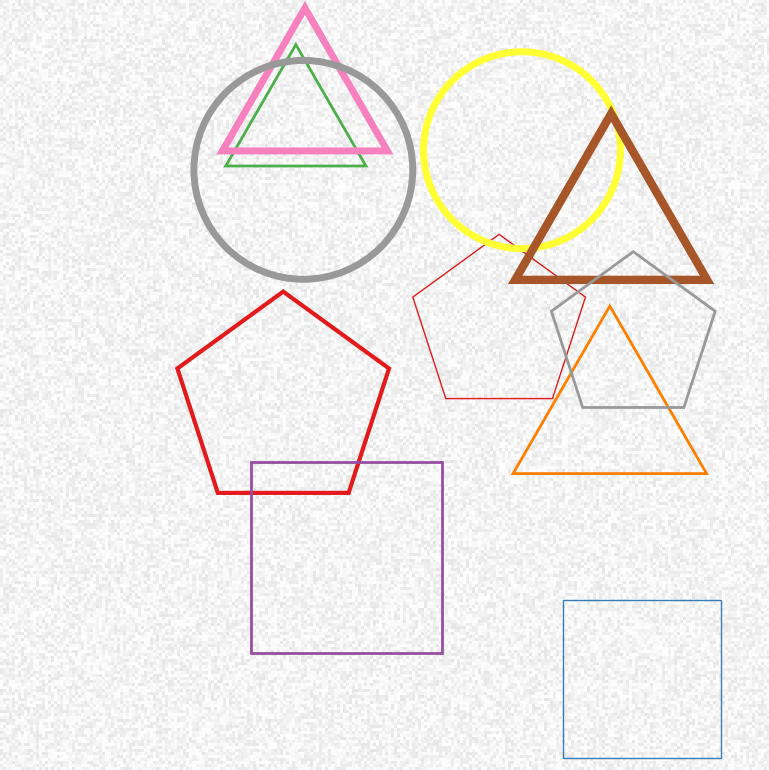[{"shape": "pentagon", "thickness": 1.5, "radius": 0.72, "center": [0.368, 0.477]}, {"shape": "pentagon", "thickness": 0.5, "radius": 0.59, "center": [0.648, 0.578]}, {"shape": "square", "thickness": 0.5, "radius": 0.51, "center": [0.834, 0.118]}, {"shape": "triangle", "thickness": 1, "radius": 0.53, "center": [0.384, 0.837]}, {"shape": "square", "thickness": 1, "radius": 0.62, "center": [0.45, 0.276]}, {"shape": "triangle", "thickness": 1, "radius": 0.73, "center": [0.792, 0.457]}, {"shape": "circle", "thickness": 2.5, "radius": 0.64, "center": [0.678, 0.805]}, {"shape": "triangle", "thickness": 3, "radius": 0.72, "center": [0.794, 0.708]}, {"shape": "triangle", "thickness": 2.5, "radius": 0.62, "center": [0.396, 0.866]}, {"shape": "pentagon", "thickness": 1, "radius": 0.56, "center": [0.822, 0.561]}, {"shape": "circle", "thickness": 2.5, "radius": 0.71, "center": [0.394, 0.779]}]